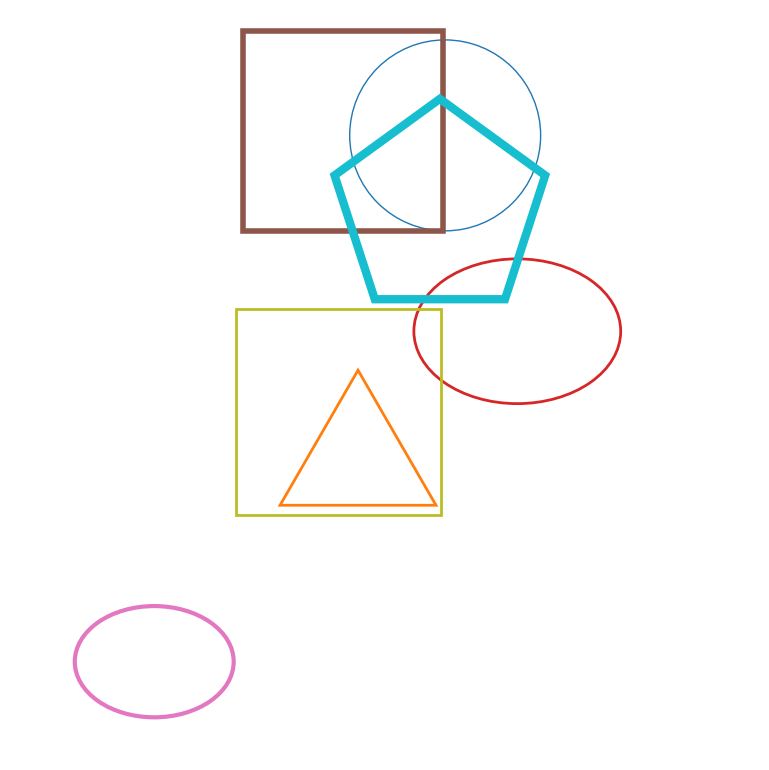[{"shape": "circle", "thickness": 0.5, "radius": 0.62, "center": [0.578, 0.824]}, {"shape": "triangle", "thickness": 1, "radius": 0.58, "center": [0.465, 0.402]}, {"shape": "oval", "thickness": 1, "radius": 0.67, "center": [0.672, 0.57]}, {"shape": "square", "thickness": 2, "radius": 0.65, "center": [0.446, 0.83]}, {"shape": "oval", "thickness": 1.5, "radius": 0.52, "center": [0.2, 0.141]}, {"shape": "square", "thickness": 1, "radius": 0.67, "center": [0.439, 0.465]}, {"shape": "pentagon", "thickness": 3, "radius": 0.72, "center": [0.571, 0.728]}]